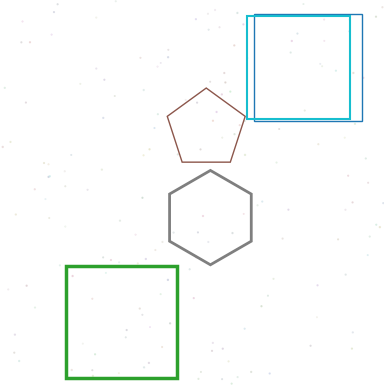[{"shape": "square", "thickness": 1, "radius": 0.7, "center": [0.799, 0.825]}, {"shape": "square", "thickness": 2.5, "radius": 0.72, "center": [0.315, 0.164]}, {"shape": "pentagon", "thickness": 1, "radius": 0.53, "center": [0.536, 0.665]}, {"shape": "hexagon", "thickness": 2, "radius": 0.61, "center": [0.547, 0.435]}, {"shape": "square", "thickness": 1.5, "radius": 0.67, "center": [0.776, 0.825]}]